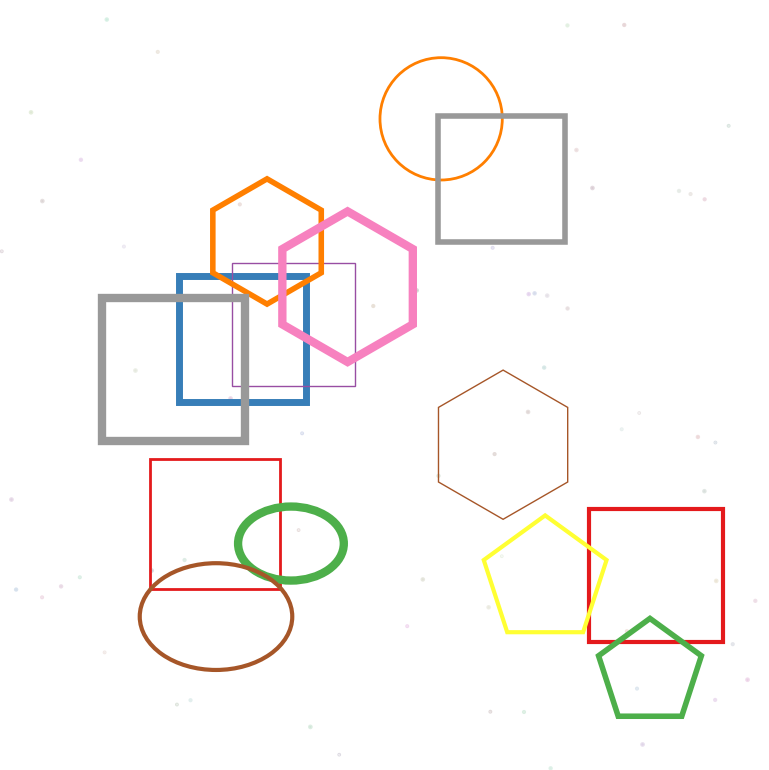[{"shape": "square", "thickness": 1.5, "radius": 0.43, "center": [0.852, 0.252]}, {"shape": "square", "thickness": 1, "radius": 0.42, "center": [0.279, 0.32]}, {"shape": "square", "thickness": 2.5, "radius": 0.41, "center": [0.315, 0.56]}, {"shape": "pentagon", "thickness": 2, "radius": 0.35, "center": [0.844, 0.127]}, {"shape": "oval", "thickness": 3, "radius": 0.34, "center": [0.378, 0.294]}, {"shape": "square", "thickness": 0.5, "radius": 0.4, "center": [0.381, 0.579]}, {"shape": "circle", "thickness": 1, "radius": 0.4, "center": [0.573, 0.846]}, {"shape": "hexagon", "thickness": 2, "radius": 0.41, "center": [0.347, 0.686]}, {"shape": "pentagon", "thickness": 1.5, "radius": 0.42, "center": [0.708, 0.247]}, {"shape": "hexagon", "thickness": 0.5, "radius": 0.48, "center": [0.653, 0.422]}, {"shape": "oval", "thickness": 1.5, "radius": 0.5, "center": [0.281, 0.199]}, {"shape": "hexagon", "thickness": 3, "radius": 0.49, "center": [0.451, 0.628]}, {"shape": "square", "thickness": 3, "radius": 0.46, "center": [0.225, 0.52]}, {"shape": "square", "thickness": 2, "radius": 0.41, "center": [0.652, 0.768]}]